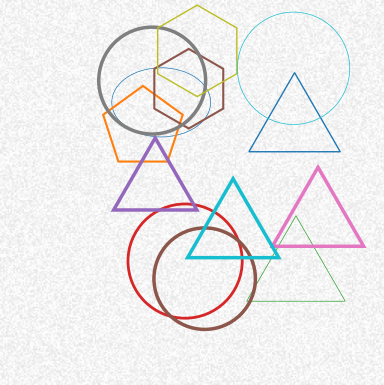[{"shape": "triangle", "thickness": 1, "radius": 0.68, "center": [0.765, 0.674]}, {"shape": "oval", "thickness": 0.5, "radius": 0.64, "center": [0.419, 0.734]}, {"shape": "pentagon", "thickness": 1.5, "radius": 0.54, "center": [0.371, 0.668]}, {"shape": "triangle", "thickness": 0.5, "radius": 0.74, "center": [0.769, 0.292]}, {"shape": "circle", "thickness": 2, "radius": 0.74, "center": [0.481, 0.322]}, {"shape": "triangle", "thickness": 2.5, "radius": 0.62, "center": [0.403, 0.517]}, {"shape": "circle", "thickness": 2.5, "radius": 0.66, "center": [0.532, 0.276]}, {"shape": "hexagon", "thickness": 1.5, "radius": 0.52, "center": [0.49, 0.77]}, {"shape": "triangle", "thickness": 2.5, "radius": 0.68, "center": [0.826, 0.429]}, {"shape": "circle", "thickness": 2.5, "radius": 0.69, "center": [0.395, 0.791]}, {"shape": "hexagon", "thickness": 1, "radius": 0.59, "center": [0.512, 0.868]}, {"shape": "circle", "thickness": 0.5, "radius": 0.73, "center": [0.762, 0.823]}, {"shape": "triangle", "thickness": 2.5, "radius": 0.68, "center": [0.605, 0.399]}]